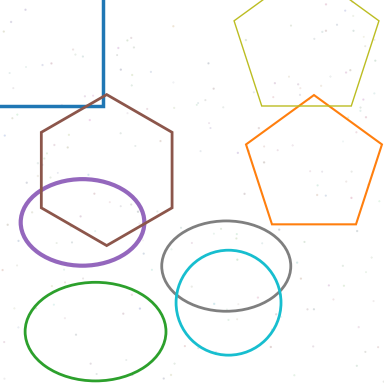[{"shape": "square", "thickness": 2.5, "radius": 0.72, "center": [0.122, 0.869]}, {"shape": "pentagon", "thickness": 1.5, "radius": 0.93, "center": [0.816, 0.567]}, {"shape": "oval", "thickness": 2, "radius": 0.91, "center": [0.248, 0.139]}, {"shape": "oval", "thickness": 3, "radius": 0.8, "center": [0.214, 0.422]}, {"shape": "hexagon", "thickness": 2, "radius": 0.98, "center": [0.277, 0.558]}, {"shape": "oval", "thickness": 2, "radius": 0.84, "center": [0.588, 0.309]}, {"shape": "pentagon", "thickness": 1, "radius": 0.99, "center": [0.796, 0.885]}, {"shape": "circle", "thickness": 2, "radius": 0.68, "center": [0.594, 0.214]}]